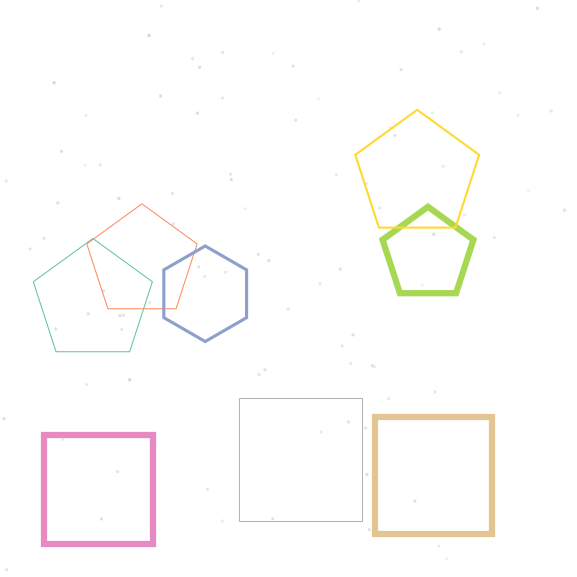[{"shape": "pentagon", "thickness": 0.5, "radius": 0.54, "center": [0.161, 0.478]}, {"shape": "pentagon", "thickness": 0.5, "radius": 0.5, "center": [0.246, 0.546]}, {"shape": "hexagon", "thickness": 1.5, "radius": 0.41, "center": [0.355, 0.49]}, {"shape": "square", "thickness": 3, "radius": 0.47, "center": [0.17, 0.151]}, {"shape": "pentagon", "thickness": 3, "radius": 0.41, "center": [0.741, 0.558]}, {"shape": "pentagon", "thickness": 1, "radius": 0.56, "center": [0.722, 0.696]}, {"shape": "square", "thickness": 3, "radius": 0.51, "center": [0.751, 0.176]}, {"shape": "square", "thickness": 0.5, "radius": 0.54, "center": [0.52, 0.203]}]